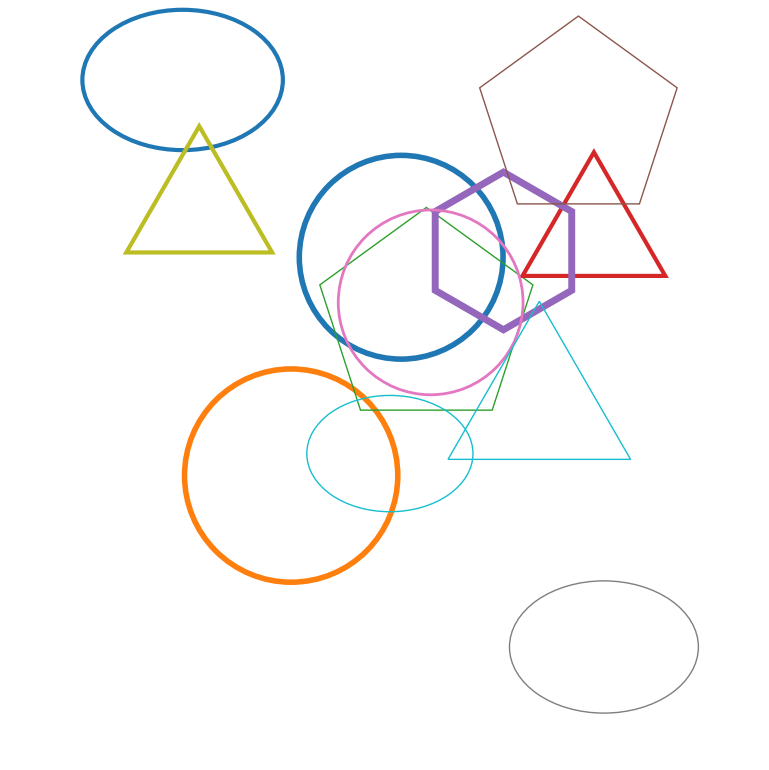[{"shape": "circle", "thickness": 2, "radius": 0.66, "center": [0.521, 0.666]}, {"shape": "oval", "thickness": 1.5, "radius": 0.65, "center": [0.237, 0.896]}, {"shape": "circle", "thickness": 2, "radius": 0.69, "center": [0.378, 0.382]}, {"shape": "pentagon", "thickness": 0.5, "radius": 0.73, "center": [0.554, 0.585]}, {"shape": "triangle", "thickness": 1.5, "radius": 0.54, "center": [0.771, 0.695]}, {"shape": "hexagon", "thickness": 2.5, "radius": 0.51, "center": [0.654, 0.674]}, {"shape": "pentagon", "thickness": 0.5, "radius": 0.67, "center": [0.751, 0.844]}, {"shape": "circle", "thickness": 1, "radius": 0.6, "center": [0.559, 0.607]}, {"shape": "oval", "thickness": 0.5, "radius": 0.61, "center": [0.784, 0.16]}, {"shape": "triangle", "thickness": 1.5, "radius": 0.55, "center": [0.259, 0.727]}, {"shape": "oval", "thickness": 0.5, "radius": 0.54, "center": [0.506, 0.411]}, {"shape": "triangle", "thickness": 0.5, "radius": 0.68, "center": [0.7, 0.472]}]